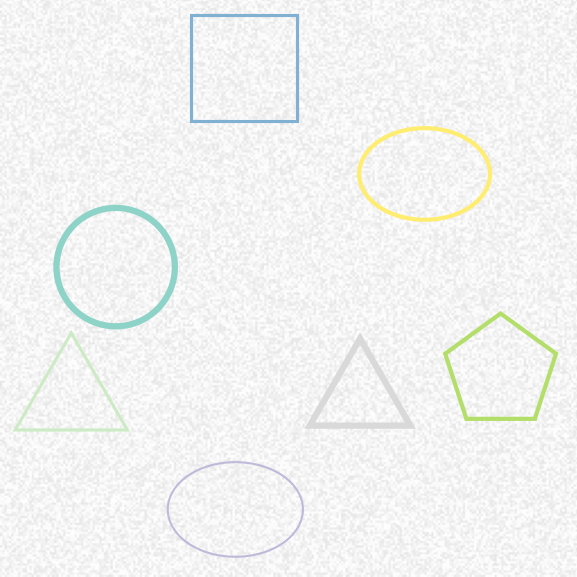[{"shape": "circle", "thickness": 3, "radius": 0.51, "center": [0.2, 0.537]}, {"shape": "oval", "thickness": 1, "radius": 0.59, "center": [0.408, 0.117]}, {"shape": "square", "thickness": 1.5, "radius": 0.46, "center": [0.422, 0.882]}, {"shape": "pentagon", "thickness": 2, "radius": 0.5, "center": [0.867, 0.355]}, {"shape": "triangle", "thickness": 3, "radius": 0.5, "center": [0.624, 0.312]}, {"shape": "triangle", "thickness": 1.5, "radius": 0.56, "center": [0.123, 0.311]}, {"shape": "oval", "thickness": 2, "radius": 0.57, "center": [0.735, 0.698]}]